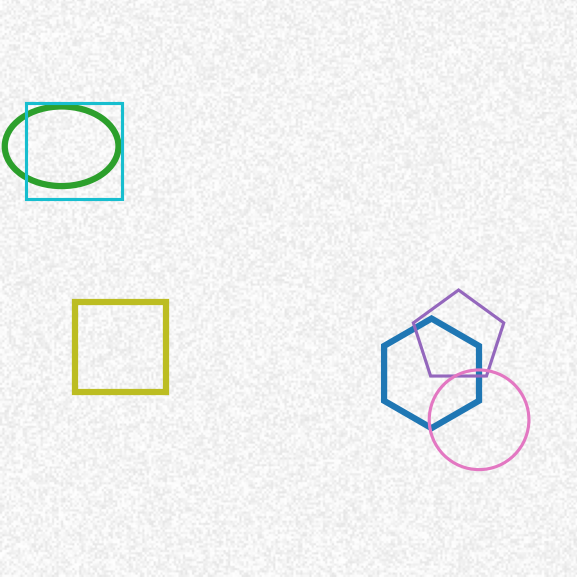[{"shape": "hexagon", "thickness": 3, "radius": 0.47, "center": [0.747, 0.353]}, {"shape": "oval", "thickness": 3, "radius": 0.49, "center": [0.107, 0.746]}, {"shape": "pentagon", "thickness": 1.5, "radius": 0.41, "center": [0.794, 0.415]}, {"shape": "circle", "thickness": 1.5, "radius": 0.43, "center": [0.83, 0.272]}, {"shape": "square", "thickness": 3, "radius": 0.39, "center": [0.209, 0.398]}, {"shape": "square", "thickness": 1.5, "radius": 0.42, "center": [0.128, 0.737]}]